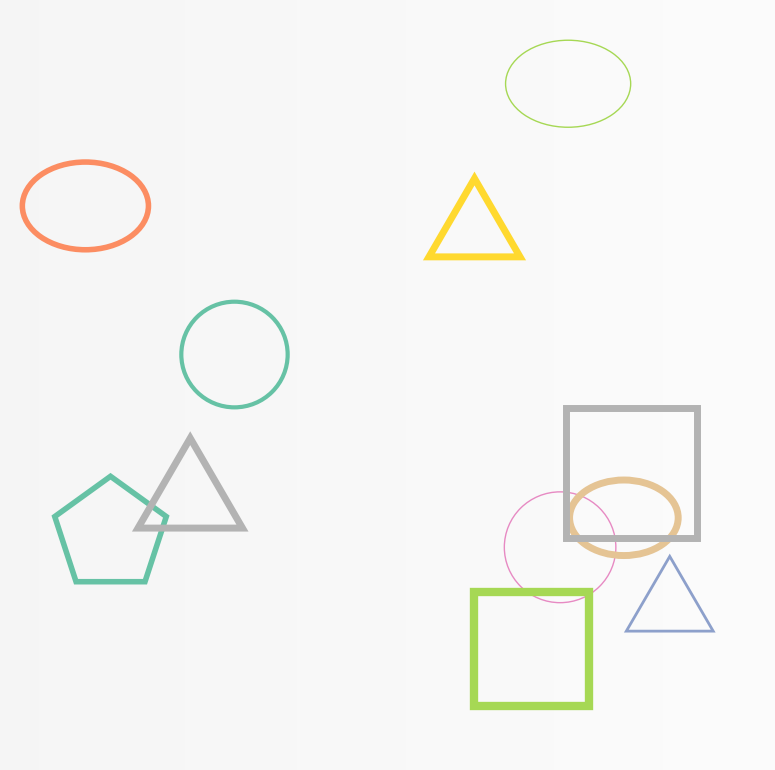[{"shape": "circle", "thickness": 1.5, "radius": 0.34, "center": [0.303, 0.54]}, {"shape": "pentagon", "thickness": 2, "radius": 0.38, "center": [0.143, 0.306]}, {"shape": "oval", "thickness": 2, "radius": 0.41, "center": [0.11, 0.733]}, {"shape": "triangle", "thickness": 1, "radius": 0.32, "center": [0.864, 0.213]}, {"shape": "circle", "thickness": 0.5, "radius": 0.36, "center": [0.723, 0.289]}, {"shape": "square", "thickness": 3, "radius": 0.37, "center": [0.686, 0.157]}, {"shape": "oval", "thickness": 0.5, "radius": 0.4, "center": [0.733, 0.891]}, {"shape": "triangle", "thickness": 2.5, "radius": 0.34, "center": [0.612, 0.7]}, {"shape": "oval", "thickness": 2.5, "radius": 0.35, "center": [0.805, 0.328]}, {"shape": "square", "thickness": 2.5, "radius": 0.42, "center": [0.815, 0.386]}, {"shape": "triangle", "thickness": 2.5, "radius": 0.39, "center": [0.245, 0.353]}]